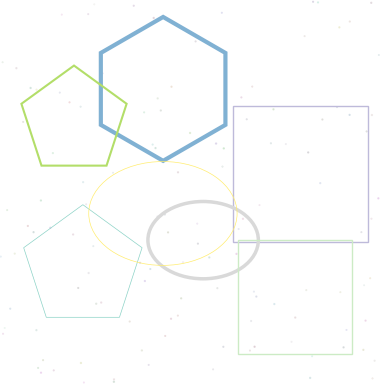[{"shape": "pentagon", "thickness": 0.5, "radius": 0.81, "center": [0.215, 0.307]}, {"shape": "square", "thickness": 1, "radius": 0.88, "center": [0.781, 0.549]}, {"shape": "hexagon", "thickness": 3, "radius": 0.93, "center": [0.424, 0.769]}, {"shape": "pentagon", "thickness": 1.5, "radius": 0.72, "center": [0.192, 0.686]}, {"shape": "oval", "thickness": 2.5, "radius": 0.72, "center": [0.528, 0.376]}, {"shape": "square", "thickness": 1, "radius": 0.74, "center": [0.766, 0.228]}, {"shape": "oval", "thickness": 0.5, "radius": 0.96, "center": [0.423, 0.446]}]